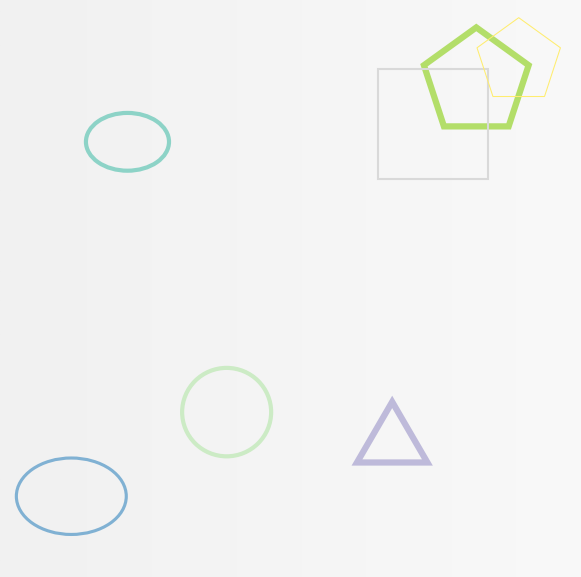[{"shape": "oval", "thickness": 2, "radius": 0.36, "center": [0.219, 0.754]}, {"shape": "triangle", "thickness": 3, "radius": 0.35, "center": [0.675, 0.233]}, {"shape": "oval", "thickness": 1.5, "radius": 0.47, "center": [0.123, 0.14]}, {"shape": "pentagon", "thickness": 3, "radius": 0.47, "center": [0.819, 0.857]}, {"shape": "square", "thickness": 1, "radius": 0.47, "center": [0.746, 0.785]}, {"shape": "circle", "thickness": 2, "radius": 0.38, "center": [0.39, 0.286]}, {"shape": "pentagon", "thickness": 0.5, "radius": 0.38, "center": [0.892, 0.893]}]